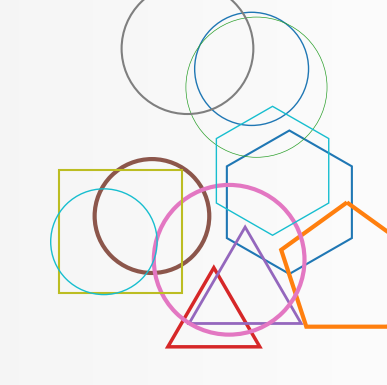[{"shape": "circle", "thickness": 1, "radius": 0.73, "center": [0.649, 0.821]}, {"shape": "hexagon", "thickness": 1.5, "radius": 0.93, "center": [0.747, 0.475]}, {"shape": "pentagon", "thickness": 3, "radius": 0.89, "center": [0.895, 0.296]}, {"shape": "circle", "thickness": 0.5, "radius": 0.91, "center": [0.662, 0.774]}, {"shape": "triangle", "thickness": 2.5, "radius": 0.68, "center": [0.552, 0.168]}, {"shape": "triangle", "thickness": 2, "radius": 0.83, "center": [0.633, 0.243]}, {"shape": "circle", "thickness": 3, "radius": 0.74, "center": [0.392, 0.439]}, {"shape": "circle", "thickness": 3, "radius": 0.97, "center": [0.591, 0.325]}, {"shape": "circle", "thickness": 1.5, "radius": 0.85, "center": [0.484, 0.874]}, {"shape": "square", "thickness": 1.5, "radius": 0.79, "center": [0.311, 0.399]}, {"shape": "hexagon", "thickness": 1, "radius": 0.84, "center": [0.703, 0.556]}, {"shape": "circle", "thickness": 1, "radius": 0.69, "center": [0.268, 0.372]}]